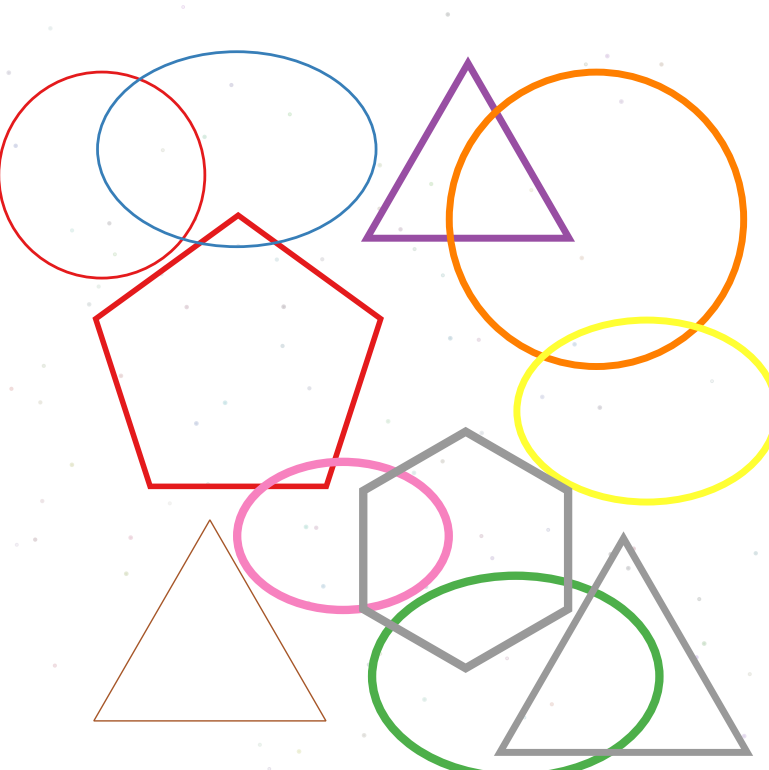[{"shape": "pentagon", "thickness": 2, "radius": 0.97, "center": [0.309, 0.526]}, {"shape": "circle", "thickness": 1, "radius": 0.67, "center": [0.132, 0.773]}, {"shape": "oval", "thickness": 1, "radius": 0.9, "center": [0.308, 0.806]}, {"shape": "oval", "thickness": 3, "radius": 0.93, "center": [0.67, 0.122]}, {"shape": "triangle", "thickness": 2.5, "radius": 0.76, "center": [0.608, 0.766]}, {"shape": "circle", "thickness": 2.5, "radius": 0.96, "center": [0.775, 0.715]}, {"shape": "oval", "thickness": 2.5, "radius": 0.84, "center": [0.84, 0.466]}, {"shape": "triangle", "thickness": 0.5, "radius": 0.87, "center": [0.273, 0.151]}, {"shape": "oval", "thickness": 3, "radius": 0.69, "center": [0.445, 0.304]}, {"shape": "hexagon", "thickness": 3, "radius": 0.77, "center": [0.605, 0.286]}, {"shape": "triangle", "thickness": 2.5, "radius": 0.93, "center": [0.81, 0.116]}]